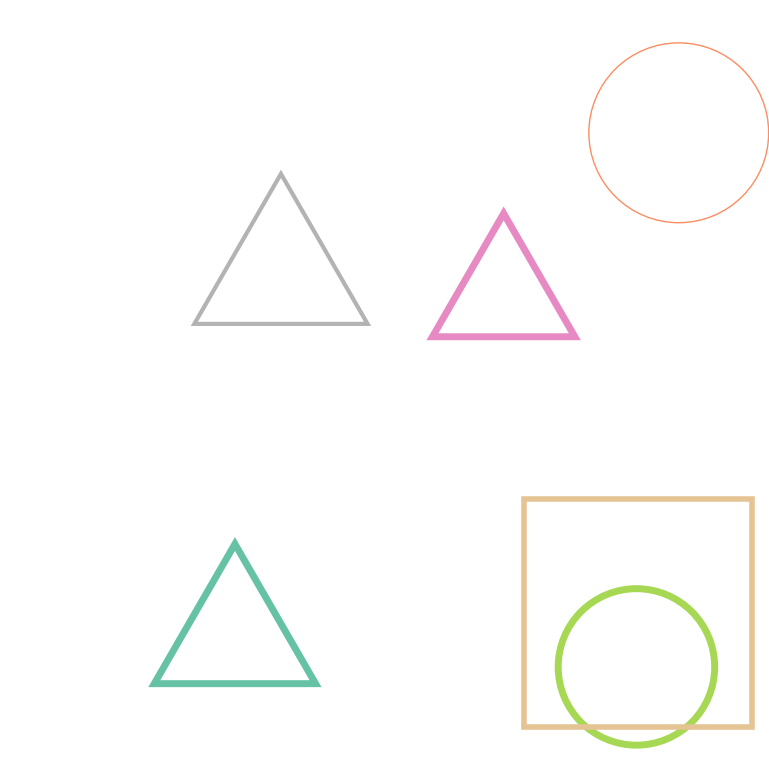[{"shape": "triangle", "thickness": 2.5, "radius": 0.6, "center": [0.305, 0.173]}, {"shape": "circle", "thickness": 0.5, "radius": 0.58, "center": [0.882, 0.828]}, {"shape": "triangle", "thickness": 2.5, "radius": 0.53, "center": [0.654, 0.616]}, {"shape": "circle", "thickness": 2.5, "radius": 0.51, "center": [0.827, 0.134]}, {"shape": "square", "thickness": 2, "radius": 0.74, "center": [0.828, 0.204]}, {"shape": "triangle", "thickness": 1.5, "radius": 0.65, "center": [0.365, 0.644]}]